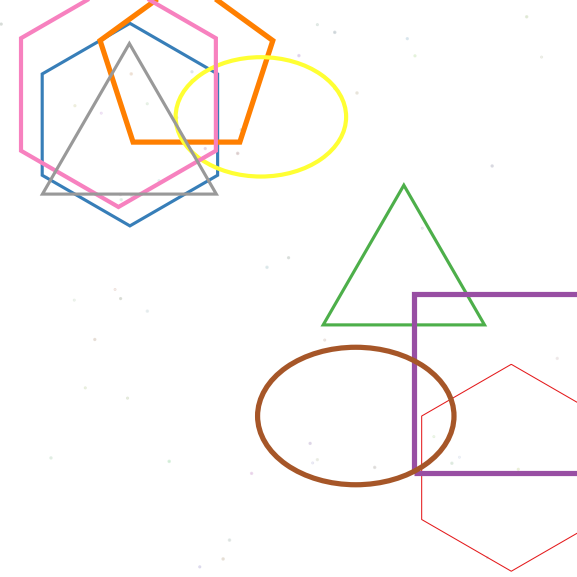[{"shape": "hexagon", "thickness": 0.5, "radius": 0.9, "center": [0.885, 0.189]}, {"shape": "hexagon", "thickness": 1.5, "radius": 0.88, "center": [0.225, 0.783]}, {"shape": "triangle", "thickness": 1.5, "radius": 0.81, "center": [0.699, 0.517]}, {"shape": "square", "thickness": 2.5, "radius": 0.77, "center": [0.872, 0.335]}, {"shape": "pentagon", "thickness": 2.5, "radius": 0.79, "center": [0.323, 0.88]}, {"shape": "oval", "thickness": 2, "radius": 0.74, "center": [0.452, 0.797]}, {"shape": "oval", "thickness": 2.5, "radius": 0.85, "center": [0.616, 0.279]}, {"shape": "hexagon", "thickness": 2, "radius": 0.97, "center": [0.205, 0.836]}, {"shape": "triangle", "thickness": 1.5, "radius": 0.87, "center": [0.224, 0.75]}]